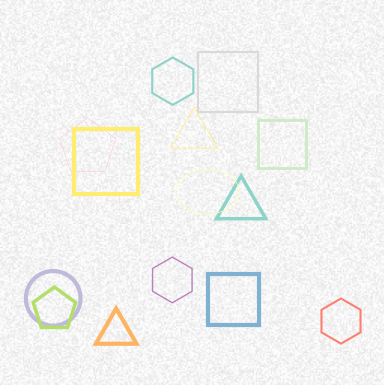[{"shape": "triangle", "thickness": 2.5, "radius": 0.37, "center": [0.626, 0.469]}, {"shape": "hexagon", "thickness": 1.5, "radius": 0.31, "center": [0.449, 0.789]}, {"shape": "oval", "thickness": 0.5, "radius": 0.41, "center": [0.539, 0.502]}, {"shape": "circle", "thickness": 3, "radius": 0.35, "center": [0.138, 0.225]}, {"shape": "hexagon", "thickness": 1.5, "radius": 0.29, "center": [0.886, 0.166]}, {"shape": "square", "thickness": 3, "radius": 0.33, "center": [0.608, 0.222]}, {"shape": "triangle", "thickness": 3, "radius": 0.31, "center": [0.302, 0.138]}, {"shape": "pentagon", "thickness": 2.5, "radius": 0.29, "center": [0.141, 0.196]}, {"shape": "pentagon", "thickness": 0.5, "radius": 0.38, "center": [0.228, 0.617]}, {"shape": "square", "thickness": 1.5, "radius": 0.39, "center": [0.593, 0.786]}, {"shape": "hexagon", "thickness": 1, "radius": 0.3, "center": [0.448, 0.273]}, {"shape": "square", "thickness": 2, "radius": 0.31, "center": [0.732, 0.625]}, {"shape": "triangle", "thickness": 0.5, "radius": 0.35, "center": [0.504, 0.651]}, {"shape": "square", "thickness": 3, "radius": 0.42, "center": [0.275, 0.58]}]